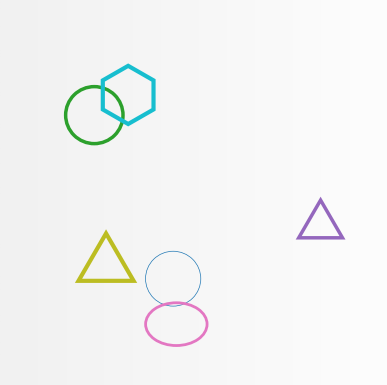[{"shape": "circle", "thickness": 0.5, "radius": 0.36, "center": [0.447, 0.276]}, {"shape": "circle", "thickness": 2.5, "radius": 0.37, "center": [0.243, 0.701]}, {"shape": "triangle", "thickness": 2.5, "radius": 0.33, "center": [0.827, 0.415]}, {"shape": "oval", "thickness": 2, "radius": 0.4, "center": [0.455, 0.158]}, {"shape": "triangle", "thickness": 3, "radius": 0.41, "center": [0.274, 0.312]}, {"shape": "hexagon", "thickness": 3, "radius": 0.38, "center": [0.331, 0.753]}]